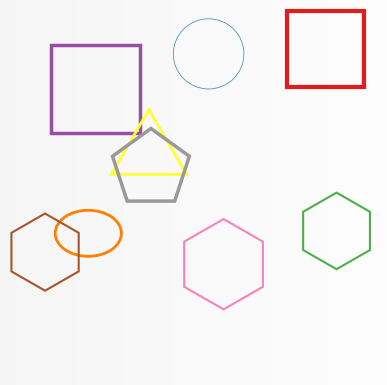[{"shape": "square", "thickness": 3, "radius": 0.49, "center": [0.839, 0.873]}, {"shape": "circle", "thickness": 0.5, "radius": 0.46, "center": [0.538, 0.86]}, {"shape": "hexagon", "thickness": 1.5, "radius": 0.5, "center": [0.868, 0.4]}, {"shape": "square", "thickness": 2.5, "radius": 0.57, "center": [0.246, 0.77]}, {"shape": "oval", "thickness": 2, "radius": 0.43, "center": [0.228, 0.394]}, {"shape": "triangle", "thickness": 2, "radius": 0.56, "center": [0.384, 0.603]}, {"shape": "hexagon", "thickness": 1.5, "radius": 0.5, "center": [0.116, 0.345]}, {"shape": "hexagon", "thickness": 1.5, "radius": 0.59, "center": [0.577, 0.314]}, {"shape": "pentagon", "thickness": 2.5, "radius": 0.52, "center": [0.39, 0.562]}]